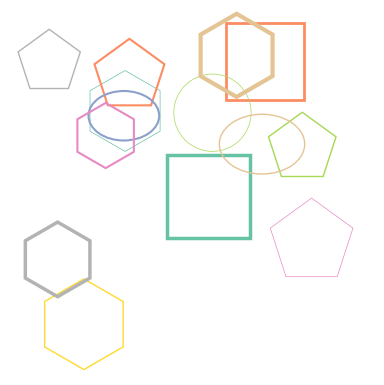[{"shape": "hexagon", "thickness": 0.5, "radius": 0.53, "center": [0.325, 0.712]}, {"shape": "square", "thickness": 2.5, "radius": 0.54, "center": [0.542, 0.489]}, {"shape": "square", "thickness": 2, "radius": 0.5, "center": [0.688, 0.839]}, {"shape": "pentagon", "thickness": 1.5, "radius": 0.48, "center": [0.336, 0.804]}, {"shape": "oval", "thickness": 1.5, "radius": 0.46, "center": [0.322, 0.699]}, {"shape": "pentagon", "thickness": 0.5, "radius": 0.56, "center": [0.809, 0.373]}, {"shape": "hexagon", "thickness": 1.5, "radius": 0.42, "center": [0.274, 0.648]}, {"shape": "pentagon", "thickness": 1, "radius": 0.46, "center": [0.785, 0.616]}, {"shape": "circle", "thickness": 0.5, "radius": 0.5, "center": [0.552, 0.707]}, {"shape": "hexagon", "thickness": 1, "radius": 0.59, "center": [0.218, 0.158]}, {"shape": "hexagon", "thickness": 3, "radius": 0.54, "center": [0.615, 0.856]}, {"shape": "oval", "thickness": 1, "radius": 0.55, "center": [0.681, 0.626]}, {"shape": "pentagon", "thickness": 1, "radius": 0.42, "center": [0.128, 0.839]}, {"shape": "hexagon", "thickness": 2.5, "radius": 0.48, "center": [0.15, 0.326]}]